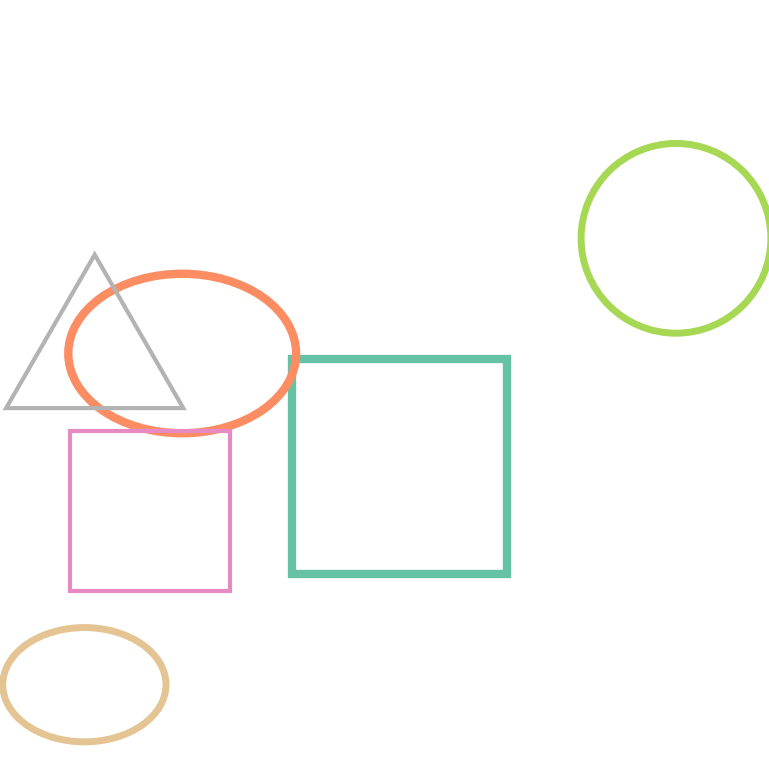[{"shape": "square", "thickness": 3, "radius": 0.7, "center": [0.519, 0.394]}, {"shape": "oval", "thickness": 3, "radius": 0.74, "center": [0.237, 0.541]}, {"shape": "square", "thickness": 1.5, "radius": 0.52, "center": [0.194, 0.336]}, {"shape": "circle", "thickness": 2.5, "radius": 0.62, "center": [0.878, 0.69]}, {"shape": "oval", "thickness": 2.5, "radius": 0.53, "center": [0.11, 0.111]}, {"shape": "triangle", "thickness": 1.5, "radius": 0.66, "center": [0.123, 0.536]}]